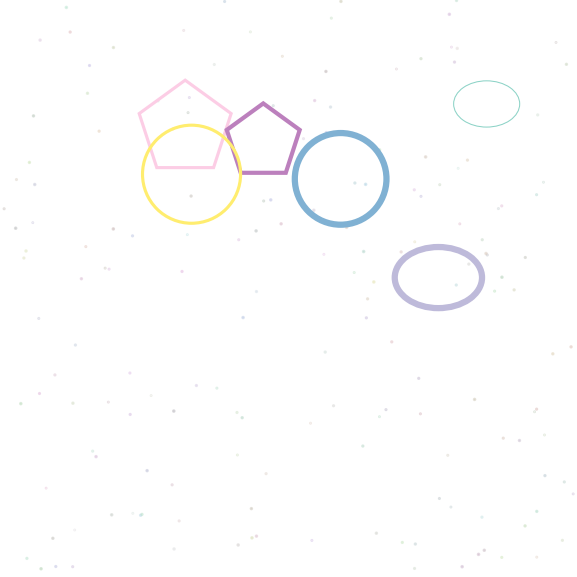[{"shape": "oval", "thickness": 0.5, "radius": 0.29, "center": [0.843, 0.819]}, {"shape": "oval", "thickness": 3, "radius": 0.38, "center": [0.759, 0.518]}, {"shape": "circle", "thickness": 3, "radius": 0.4, "center": [0.59, 0.689]}, {"shape": "pentagon", "thickness": 1.5, "radius": 0.42, "center": [0.321, 0.777]}, {"shape": "pentagon", "thickness": 2, "radius": 0.33, "center": [0.456, 0.754]}, {"shape": "circle", "thickness": 1.5, "radius": 0.42, "center": [0.332, 0.697]}]